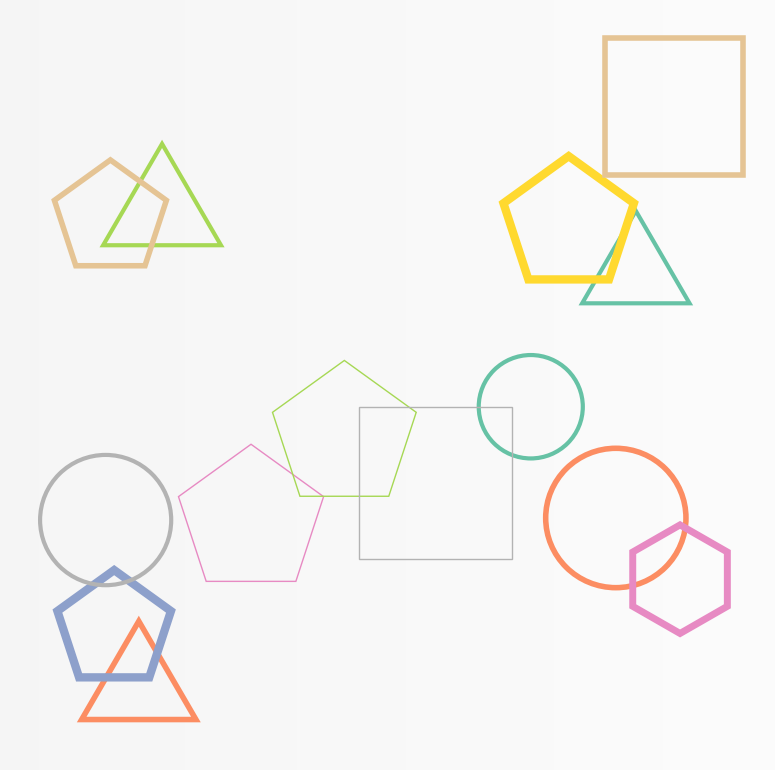[{"shape": "triangle", "thickness": 1.5, "radius": 0.4, "center": [0.82, 0.646]}, {"shape": "circle", "thickness": 1.5, "radius": 0.34, "center": [0.685, 0.472]}, {"shape": "circle", "thickness": 2, "radius": 0.45, "center": [0.795, 0.327]}, {"shape": "triangle", "thickness": 2, "radius": 0.43, "center": [0.179, 0.108]}, {"shape": "pentagon", "thickness": 3, "radius": 0.39, "center": [0.147, 0.183]}, {"shape": "pentagon", "thickness": 0.5, "radius": 0.49, "center": [0.324, 0.325]}, {"shape": "hexagon", "thickness": 2.5, "radius": 0.35, "center": [0.877, 0.248]}, {"shape": "triangle", "thickness": 1.5, "radius": 0.44, "center": [0.209, 0.725]}, {"shape": "pentagon", "thickness": 0.5, "radius": 0.49, "center": [0.444, 0.434]}, {"shape": "pentagon", "thickness": 3, "radius": 0.44, "center": [0.734, 0.709]}, {"shape": "pentagon", "thickness": 2, "radius": 0.38, "center": [0.142, 0.716]}, {"shape": "square", "thickness": 2, "radius": 0.44, "center": [0.87, 0.862]}, {"shape": "circle", "thickness": 1.5, "radius": 0.42, "center": [0.136, 0.325]}, {"shape": "square", "thickness": 0.5, "radius": 0.5, "center": [0.562, 0.373]}]